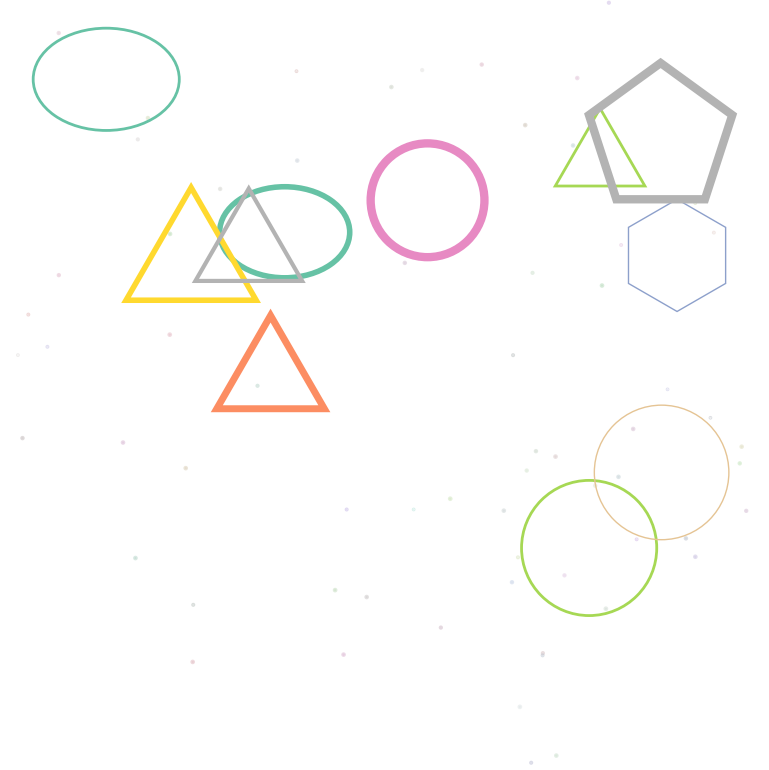[{"shape": "oval", "thickness": 2, "radius": 0.42, "center": [0.37, 0.698]}, {"shape": "oval", "thickness": 1, "radius": 0.47, "center": [0.138, 0.897]}, {"shape": "triangle", "thickness": 2.5, "radius": 0.4, "center": [0.351, 0.509]}, {"shape": "hexagon", "thickness": 0.5, "radius": 0.36, "center": [0.879, 0.668]}, {"shape": "circle", "thickness": 3, "radius": 0.37, "center": [0.555, 0.74]}, {"shape": "circle", "thickness": 1, "radius": 0.44, "center": [0.765, 0.288]}, {"shape": "triangle", "thickness": 1, "radius": 0.34, "center": [0.779, 0.792]}, {"shape": "triangle", "thickness": 2, "radius": 0.49, "center": [0.248, 0.659]}, {"shape": "circle", "thickness": 0.5, "radius": 0.44, "center": [0.859, 0.386]}, {"shape": "triangle", "thickness": 1.5, "radius": 0.4, "center": [0.323, 0.675]}, {"shape": "pentagon", "thickness": 3, "radius": 0.49, "center": [0.858, 0.82]}]